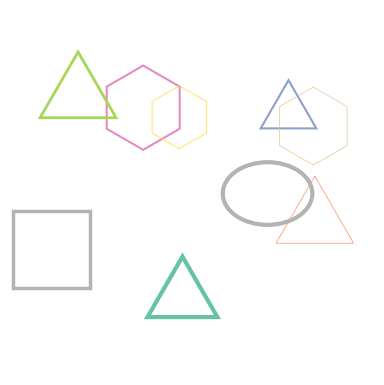[{"shape": "triangle", "thickness": 3, "radius": 0.52, "center": [0.474, 0.229]}, {"shape": "triangle", "thickness": 0.5, "radius": 0.58, "center": [0.818, 0.426]}, {"shape": "triangle", "thickness": 1.5, "radius": 0.42, "center": [0.749, 0.708]}, {"shape": "hexagon", "thickness": 1.5, "radius": 0.55, "center": [0.372, 0.72]}, {"shape": "triangle", "thickness": 2, "radius": 0.57, "center": [0.203, 0.751]}, {"shape": "hexagon", "thickness": 0.5, "radius": 0.41, "center": [0.466, 0.695]}, {"shape": "hexagon", "thickness": 0.5, "radius": 0.51, "center": [0.814, 0.673]}, {"shape": "oval", "thickness": 3, "radius": 0.58, "center": [0.695, 0.497]}, {"shape": "square", "thickness": 2.5, "radius": 0.49, "center": [0.134, 0.352]}]